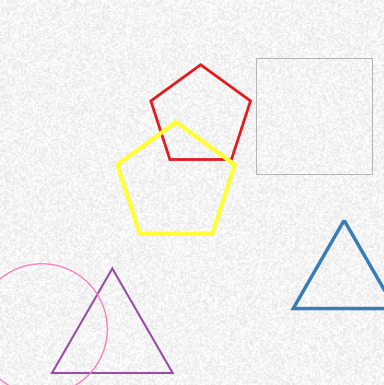[{"shape": "pentagon", "thickness": 2, "radius": 0.68, "center": [0.521, 0.696]}, {"shape": "triangle", "thickness": 2.5, "radius": 0.76, "center": [0.894, 0.275]}, {"shape": "triangle", "thickness": 1.5, "radius": 0.91, "center": [0.292, 0.122]}, {"shape": "pentagon", "thickness": 3, "radius": 0.8, "center": [0.457, 0.522]}, {"shape": "circle", "thickness": 1, "radius": 0.85, "center": [0.109, 0.145]}, {"shape": "square", "thickness": 0.5, "radius": 0.76, "center": [0.816, 0.699]}]